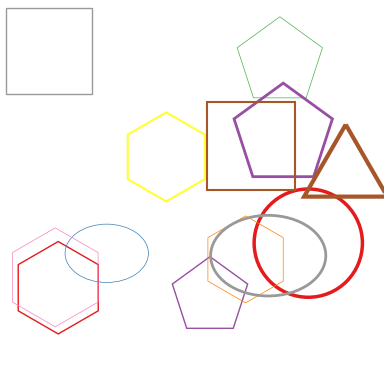[{"shape": "circle", "thickness": 2.5, "radius": 0.7, "center": [0.801, 0.368]}, {"shape": "hexagon", "thickness": 1, "radius": 0.6, "center": [0.151, 0.253]}, {"shape": "oval", "thickness": 0.5, "radius": 0.54, "center": [0.277, 0.342]}, {"shape": "pentagon", "thickness": 0.5, "radius": 0.58, "center": [0.727, 0.84]}, {"shape": "pentagon", "thickness": 1, "radius": 0.51, "center": [0.545, 0.23]}, {"shape": "pentagon", "thickness": 2, "radius": 0.67, "center": [0.736, 0.65]}, {"shape": "hexagon", "thickness": 0.5, "radius": 0.56, "center": [0.638, 0.326]}, {"shape": "hexagon", "thickness": 1.5, "radius": 0.58, "center": [0.432, 0.593]}, {"shape": "square", "thickness": 1.5, "radius": 0.57, "center": [0.651, 0.621]}, {"shape": "triangle", "thickness": 3, "radius": 0.62, "center": [0.898, 0.552]}, {"shape": "hexagon", "thickness": 0.5, "radius": 0.64, "center": [0.144, 0.28]}, {"shape": "square", "thickness": 1, "radius": 0.56, "center": [0.127, 0.868]}, {"shape": "oval", "thickness": 2, "radius": 0.75, "center": [0.697, 0.336]}]